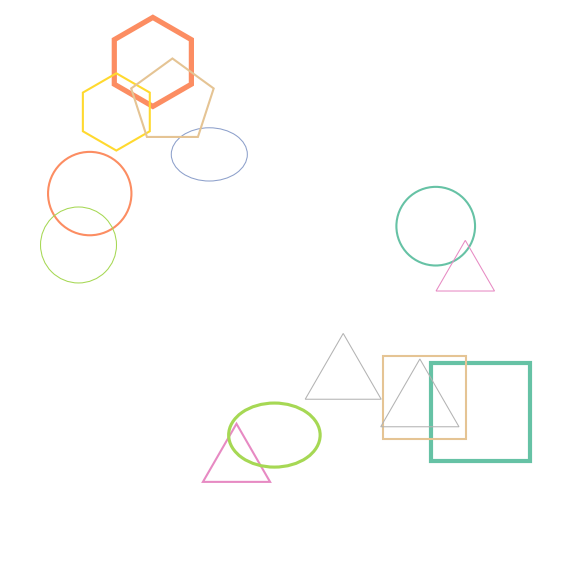[{"shape": "square", "thickness": 2, "radius": 0.43, "center": [0.832, 0.286]}, {"shape": "circle", "thickness": 1, "radius": 0.34, "center": [0.754, 0.607]}, {"shape": "hexagon", "thickness": 2.5, "radius": 0.39, "center": [0.265, 0.892]}, {"shape": "circle", "thickness": 1, "radius": 0.36, "center": [0.155, 0.664]}, {"shape": "oval", "thickness": 0.5, "radius": 0.33, "center": [0.362, 0.732]}, {"shape": "triangle", "thickness": 1, "radius": 0.34, "center": [0.41, 0.198]}, {"shape": "triangle", "thickness": 0.5, "radius": 0.29, "center": [0.806, 0.524]}, {"shape": "oval", "thickness": 1.5, "radius": 0.4, "center": [0.475, 0.246]}, {"shape": "circle", "thickness": 0.5, "radius": 0.33, "center": [0.136, 0.575]}, {"shape": "hexagon", "thickness": 1, "radius": 0.33, "center": [0.201, 0.805]}, {"shape": "pentagon", "thickness": 1, "radius": 0.38, "center": [0.299, 0.823]}, {"shape": "square", "thickness": 1, "radius": 0.36, "center": [0.735, 0.312]}, {"shape": "triangle", "thickness": 0.5, "radius": 0.39, "center": [0.727, 0.299]}, {"shape": "triangle", "thickness": 0.5, "radius": 0.38, "center": [0.594, 0.346]}]